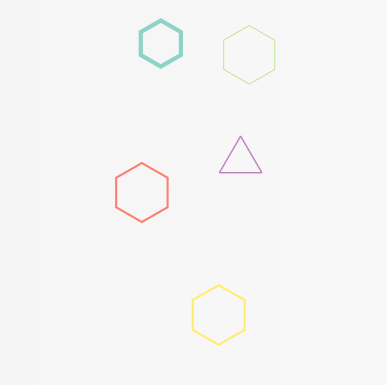[{"shape": "hexagon", "thickness": 3, "radius": 0.3, "center": [0.415, 0.887]}, {"shape": "hexagon", "thickness": 1.5, "radius": 0.38, "center": [0.366, 0.5]}, {"shape": "hexagon", "thickness": 0.5, "radius": 0.38, "center": [0.643, 0.858]}, {"shape": "triangle", "thickness": 1, "radius": 0.32, "center": [0.621, 0.583]}, {"shape": "hexagon", "thickness": 1.5, "radius": 0.39, "center": [0.564, 0.182]}]